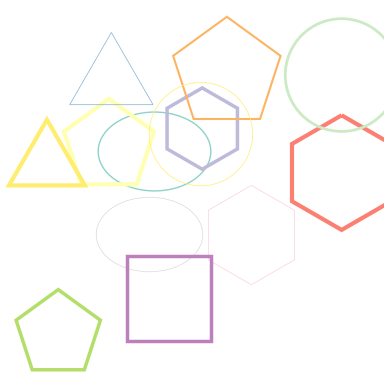[{"shape": "oval", "thickness": 1, "radius": 0.73, "center": [0.401, 0.607]}, {"shape": "pentagon", "thickness": 3, "radius": 0.61, "center": [0.283, 0.621]}, {"shape": "hexagon", "thickness": 2.5, "radius": 0.53, "center": [0.525, 0.666]}, {"shape": "hexagon", "thickness": 3, "radius": 0.74, "center": [0.887, 0.552]}, {"shape": "triangle", "thickness": 0.5, "radius": 0.63, "center": [0.289, 0.791]}, {"shape": "pentagon", "thickness": 1.5, "radius": 0.73, "center": [0.589, 0.81]}, {"shape": "pentagon", "thickness": 2.5, "radius": 0.58, "center": [0.151, 0.133]}, {"shape": "hexagon", "thickness": 0.5, "radius": 0.65, "center": [0.653, 0.389]}, {"shape": "oval", "thickness": 0.5, "radius": 0.69, "center": [0.388, 0.391]}, {"shape": "square", "thickness": 2.5, "radius": 0.55, "center": [0.439, 0.224]}, {"shape": "circle", "thickness": 2, "radius": 0.73, "center": [0.887, 0.805]}, {"shape": "circle", "thickness": 0.5, "radius": 0.67, "center": [0.522, 0.652]}, {"shape": "triangle", "thickness": 3, "radius": 0.57, "center": [0.122, 0.575]}]